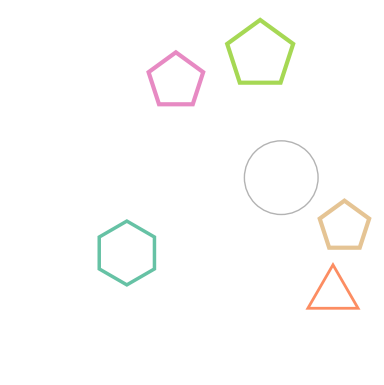[{"shape": "hexagon", "thickness": 2.5, "radius": 0.41, "center": [0.329, 0.343]}, {"shape": "triangle", "thickness": 2, "radius": 0.38, "center": [0.865, 0.237]}, {"shape": "pentagon", "thickness": 3, "radius": 0.37, "center": [0.457, 0.789]}, {"shape": "pentagon", "thickness": 3, "radius": 0.45, "center": [0.676, 0.858]}, {"shape": "pentagon", "thickness": 3, "radius": 0.34, "center": [0.895, 0.411]}, {"shape": "circle", "thickness": 1, "radius": 0.48, "center": [0.73, 0.539]}]